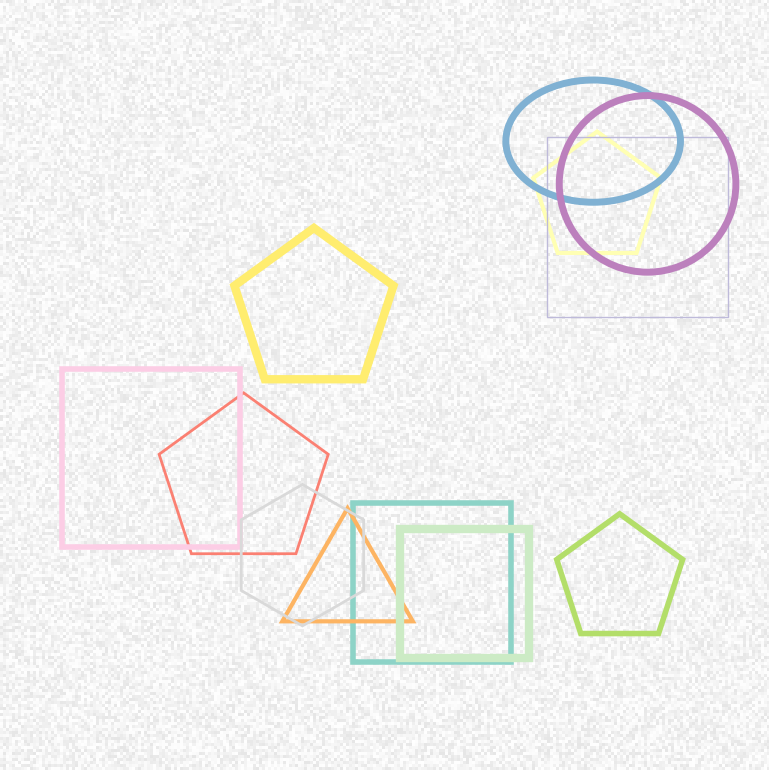[{"shape": "square", "thickness": 2, "radius": 0.52, "center": [0.561, 0.243]}, {"shape": "pentagon", "thickness": 1.5, "radius": 0.44, "center": [0.775, 0.742]}, {"shape": "square", "thickness": 0.5, "radius": 0.59, "center": [0.828, 0.705]}, {"shape": "pentagon", "thickness": 1, "radius": 0.58, "center": [0.316, 0.374]}, {"shape": "oval", "thickness": 2.5, "radius": 0.57, "center": [0.77, 0.817]}, {"shape": "triangle", "thickness": 1.5, "radius": 0.49, "center": [0.451, 0.242]}, {"shape": "pentagon", "thickness": 2, "radius": 0.43, "center": [0.805, 0.247]}, {"shape": "square", "thickness": 2, "radius": 0.58, "center": [0.196, 0.405]}, {"shape": "hexagon", "thickness": 1, "radius": 0.46, "center": [0.393, 0.279]}, {"shape": "circle", "thickness": 2.5, "radius": 0.57, "center": [0.841, 0.761]}, {"shape": "square", "thickness": 3, "radius": 0.42, "center": [0.603, 0.229]}, {"shape": "pentagon", "thickness": 3, "radius": 0.54, "center": [0.408, 0.595]}]